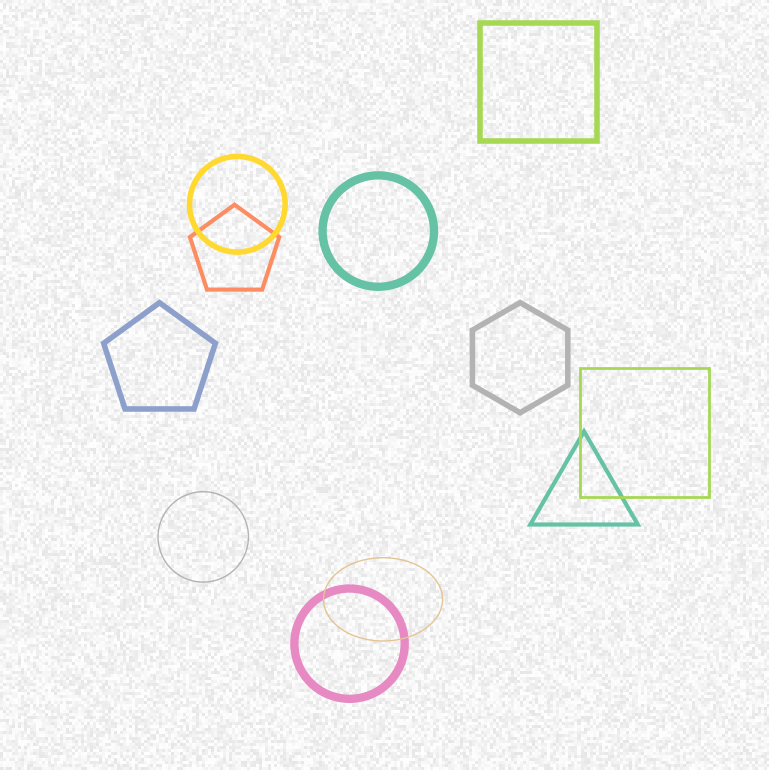[{"shape": "circle", "thickness": 3, "radius": 0.36, "center": [0.491, 0.7]}, {"shape": "triangle", "thickness": 1.5, "radius": 0.4, "center": [0.759, 0.359]}, {"shape": "pentagon", "thickness": 1.5, "radius": 0.3, "center": [0.305, 0.673]}, {"shape": "pentagon", "thickness": 2, "radius": 0.38, "center": [0.207, 0.531]}, {"shape": "circle", "thickness": 3, "radius": 0.36, "center": [0.454, 0.164]}, {"shape": "square", "thickness": 1, "radius": 0.42, "center": [0.837, 0.438]}, {"shape": "square", "thickness": 2, "radius": 0.38, "center": [0.699, 0.893]}, {"shape": "circle", "thickness": 2, "radius": 0.31, "center": [0.308, 0.735]}, {"shape": "oval", "thickness": 0.5, "radius": 0.39, "center": [0.497, 0.222]}, {"shape": "hexagon", "thickness": 2, "radius": 0.36, "center": [0.675, 0.535]}, {"shape": "circle", "thickness": 0.5, "radius": 0.29, "center": [0.264, 0.303]}]